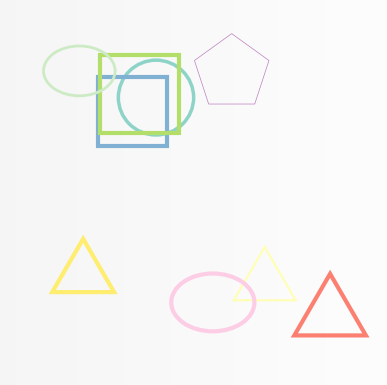[{"shape": "circle", "thickness": 2.5, "radius": 0.49, "center": [0.403, 0.747]}, {"shape": "triangle", "thickness": 1.5, "radius": 0.46, "center": [0.683, 0.266]}, {"shape": "triangle", "thickness": 3, "radius": 0.53, "center": [0.852, 0.182]}, {"shape": "square", "thickness": 3, "radius": 0.45, "center": [0.343, 0.711]}, {"shape": "square", "thickness": 3, "radius": 0.51, "center": [0.36, 0.756]}, {"shape": "oval", "thickness": 3, "radius": 0.54, "center": [0.549, 0.215]}, {"shape": "pentagon", "thickness": 0.5, "radius": 0.51, "center": [0.598, 0.812]}, {"shape": "oval", "thickness": 2, "radius": 0.46, "center": [0.205, 0.816]}, {"shape": "triangle", "thickness": 3, "radius": 0.46, "center": [0.215, 0.287]}]